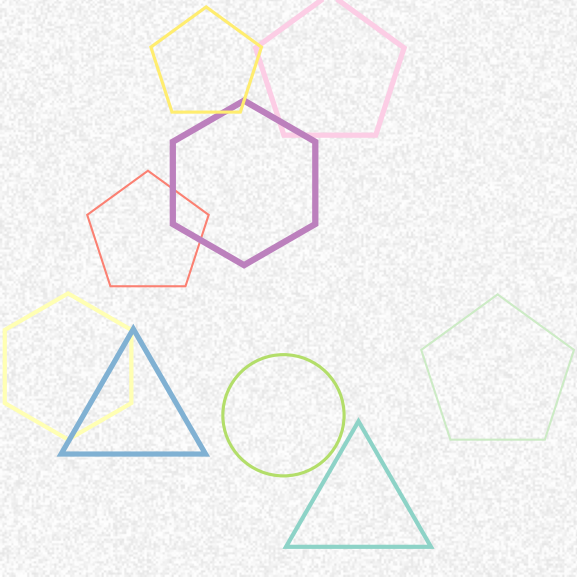[{"shape": "triangle", "thickness": 2, "radius": 0.72, "center": [0.621, 0.125]}, {"shape": "hexagon", "thickness": 2, "radius": 0.63, "center": [0.118, 0.364]}, {"shape": "pentagon", "thickness": 1, "radius": 0.55, "center": [0.256, 0.593]}, {"shape": "triangle", "thickness": 2.5, "radius": 0.72, "center": [0.231, 0.285]}, {"shape": "circle", "thickness": 1.5, "radius": 0.52, "center": [0.491, 0.28]}, {"shape": "pentagon", "thickness": 2.5, "radius": 0.68, "center": [0.571, 0.874]}, {"shape": "hexagon", "thickness": 3, "radius": 0.71, "center": [0.423, 0.682]}, {"shape": "pentagon", "thickness": 1, "radius": 0.7, "center": [0.862, 0.35]}, {"shape": "pentagon", "thickness": 1.5, "radius": 0.5, "center": [0.357, 0.886]}]